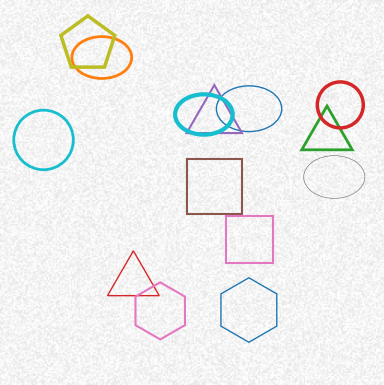[{"shape": "hexagon", "thickness": 1, "radius": 0.42, "center": [0.646, 0.195]}, {"shape": "oval", "thickness": 1, "radius": 0.42, "center": [0.647, 0.718]}, {"shape": "oval", "thickness": 2, "radius": 0.39, "center": [0.264, 0.851]}, {"shape": "triangle", "thickness": 2, "radius": 0.38, "center": [0.849, 0.649]}, {"shape": "triangle", "thickness": 1, "radius": 0.39, "center": [0.346, 0.271]}, {"shape": "circle", "thickness": 2.5, "radius": 0.3, "center": [0.884, 0.727]}, {"shape": "triangle", "thickness": 1.5, "radius": 0.42, "center": [0.557, 0.696]}, {"shape": "square", "thickness": 1.5, "radius": 0.36, "center": [0.557, 0.516]}, {"shape": "hexagon", "thickness": 1.5, "radius": 0.37, "center": [0.416, 0.193]}, {"shape": "square", "thickness": 1.5, "radius": 0.31, "center": [0.648, 0.377]}, {"shape": "oval", "thickness": 0.5, "radius": 0.4, "center": [0.868, 0.54]}, {"shape": "pentagon", "thickness": 2.5, "radius": 0.37, "center": [0.228, 0.885]}, {"shape": "circle", "thickness": 2, "radius": 0.39, "center": [0.113, 0.637]}, {"shape": "oval", "thickness": 3, "radius": 0.37, "center": [0.53, 0.703]}]